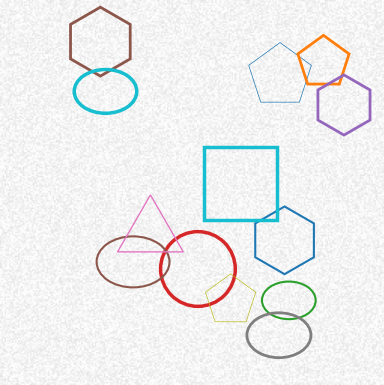[{"shape": "pentagon", "thickness": 0.5, "radius": 0.43, "center": [0.727, 0.804]}, {"shape": "hexagon", "thickness": 1.5, "radius": 0.44, "center": [0.739, 0.376]}, {"shape": "pentagon", "thickness": 2, "radius": 0.35, "center": [0.84, 0.838]}, {"shape": "oval", "thickness": 1.5, "radius": 0.35, "center": [0.75, 0.22]}, {"shape": "circle", "thickness": 2.5, "radius": 0.49, "center": [0.514, 0.301]}, {"shape": "hexagon", "thickness": 2, "radius": 0.39, "center": [0.893, 0.727]}, {"shape": "oval", "thickness": 1.5, "radius": 0.47, "center": [0.346, 0.32]}, {"shape": "hexagon", "thickness": 2, "radius": 0.45, "center": [0.261, 0.892]}, {"shape": "triangle", "thickness": 1, "radius": 0.49, "center": [0.391, 0.395]}, {"shape": "oval", "thickness": 2, "radius": 0.42, "center": [0.724, 0.129]}, {"shape": "pentagon", "thickness": 0.5, "radius": 0.34, "center": [0.599, 0.22]}, {"shape": "oval", "thickness": 2.5, "radius": 0.41, "center": [0.274, 0.763]}, {"shape": "square", "thickness": 2.5, "radius": 0.47, "center": [0.624, 0.523]}]